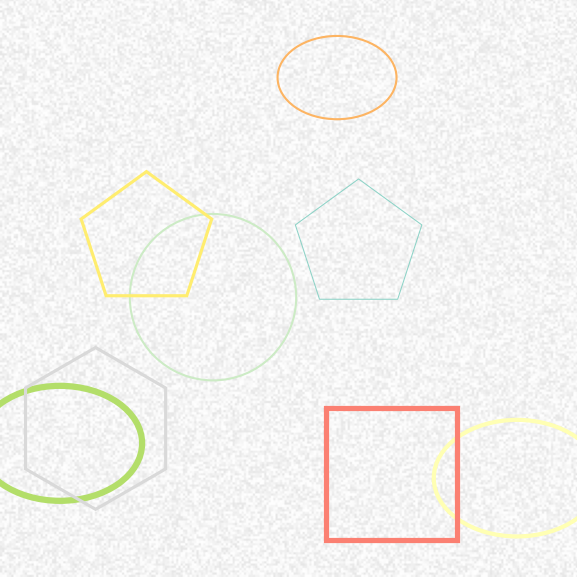[{"shape": "pentagon", "thickness": 0.5, "radius": 0.58, "center": [0.621, 0.574]}, {"shape": "oval", "thickness": 2, "radius": 0.72, "center": [0.895, 0.171]}, {"shape": "square", "thickness": 2.5, "radius": 0.57, "center": [0.678, 0.178]}, {"shape": "oval", "thickness": 1, "radius": 0.52, "center": [0.584, 0.865]}, {"shape": "oval", "thickness": 3, "radius": 0.71, "center": [0.104, 0.231]}, {"shape": "hexagon", "thickness": 1.5, "radius": 0.7, "center": [0.166, 0.257]}, {"shape": "circle", "thickness": 1, "radius": 0.72, "center": [0.369, 0.485]}, {"shape": "pentagon", "thickness": 1.5, "radius": 0.59, "center": [0.254, 0.583]}]